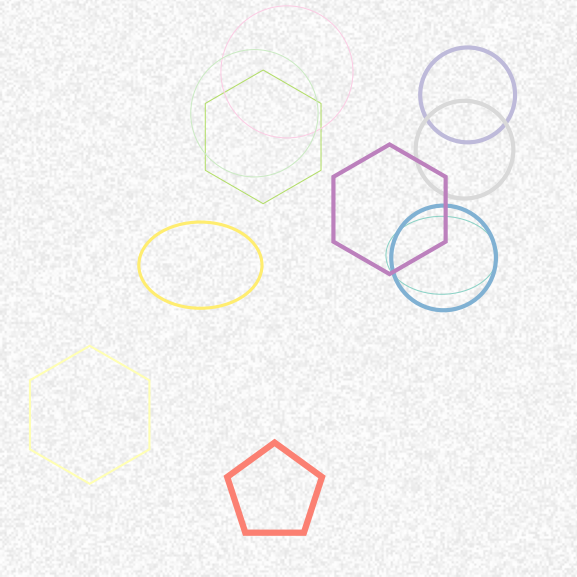[{"shape": "oval", "thickness": 0.5, "radius": 0.48, "center": [0.765, 0.557]}, {"shape": "hexagon", "thickness": 1, "radius": 0.6, "center": [0.155, 0.281]}, {"shape": "circle", "thickness": 2, "radius": 0.41, "center": [0.81, 0.835]}, {"shape": "pentagon", "thickness": 3, "radius": 0.43, "center": [0.476, 0.147]}, {"shape": "circle", "thickness": 2, "radius": 0.45, "center": [0.768, 0.553]}, {"shape": "hexagon", "thickness": 0.5, "radius": 0.58, "center": [0.456, 0.762]}, {"shape": "circle", "thickness": 0.5, "radius": 0.57, "center": [0.497, 0.875]}, {"shape": "circle", "thickness": 2, "radius": 0.42, "center": [0.804, 0.74]}, {"shape": "hexagon", "thickness": 2, "radius": 0.56, "center": [0.675, 0.637]}, {"shape": "circle", "thickness": 0.5, "radius": 0.55, "center": [0.441, 0.803]}, {"shape": "oval", "thickness": 1.5, "radius": 0.53, "center": [0.347, 0.54]}]